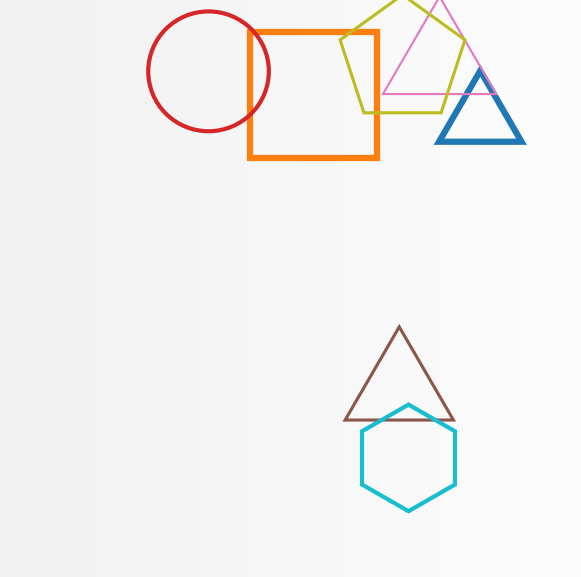[{"shape": "triangle", "thickness": 3, "radius": 0.41, "center": [0.826, 0.795]}, {"shape": "square", "thickness": 3, "radius": 0.55, "center": [0.539, 0.835]}, {"shape": "circle", "thickness": 2, "radius": 0.52, "center": [0.359, 0.876]}, {"shape": "triangle", "thickness": 1.5, "radius": 0.54, "center": [0.687, 0.326]}, {"shape": "triangle", "thickness": 1, "radius": 0.56, "center": [0.756, 0.892]}, {"shape": "pentagon", "thickness": 1.5, "radius": 0.56, "center": [0.693, 0.895]}, {"shape": "hexagon", "thickness": 2, "radius": 0.46, "center": [0.703, 0.206]}]